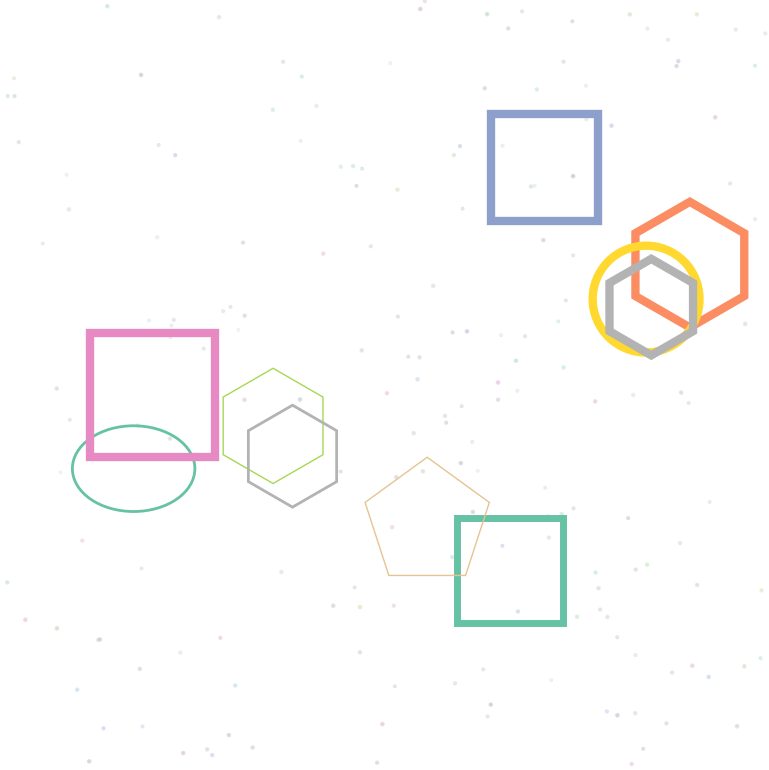[{"shape": "oval", "thickness": 1, "radius": 0.4, "center": [0.174, 0.391]}, {"shape": "square", "thickness": 2.5, "radius": 0.34, "center": [0.662, 0.259]}, {"shape": "hexagon", "thickness": 3, "radius": 0.41, "center": [0.896, 0.656]}, {"shape": "square", "thickness": 3, "radius": 0.35, "center": [0.707, 0.783]}, {"shape": "square", "thickness": 3, "radius": 0.4, "center": [0.198, 0.487]}, {"shape": "hexagon", "thickness": 0.5, "radius": 0.37, "center": [0.355, 0.447]}, {"shape": "circle", "thickness": 3, "radius": 0.35, "center": [0.839, 0.612]}, {"shape": "pentagon", "thickness": 0.5, "radius": 0.42, "center": [0.555, 0.321]}, {"shape": "hexagon", "thickness": 1, "radius": 0.33, "center": [0.38, 0.408]}, {"shape": "hexagon", "thickness": 3, "radius": 0.31, "center": [0.846, 0.601]}]